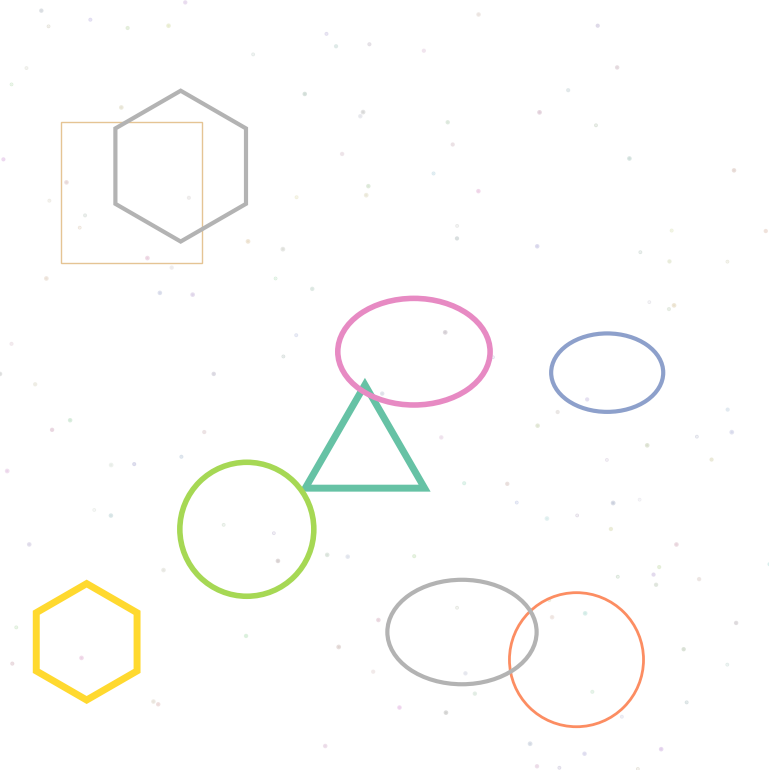[{"shape": "triangle", "thickness": 2.5, "radius": 0.45, "center": [0.474, 0.411]}, {"shape": "circle", "thickness": 1, "radius": 0.44, "center": [0.749, 0.143]}, {"shape": "oval", "thickness": 1.5, "radius": 0.36, "center": [0.789, 0.516]}, {"shape": "oval", "thickness": 2, "radius": 0.49, "center": [0.538, 0.543]}, {"shape": "circle", "thickness": 2, "radius": 0.43, "center": [0.321, 0.313]}, {"shape": "hexagon", "thickness": 2.5, "radius": 0.38, "center": [0.113, 0.166]}, {"shape": "square", "thickness": 0.5, "radius": 0.46, "center": [0.171, 0.75]}, {"shape": "hexagon", "thickness": 1.5, "radius": 0.49, "center": [0.235, 0.784]}, {"shape": "oval", "thickness": 1.5, "radius": 0.48, "center": [0.6, 0.179]}]